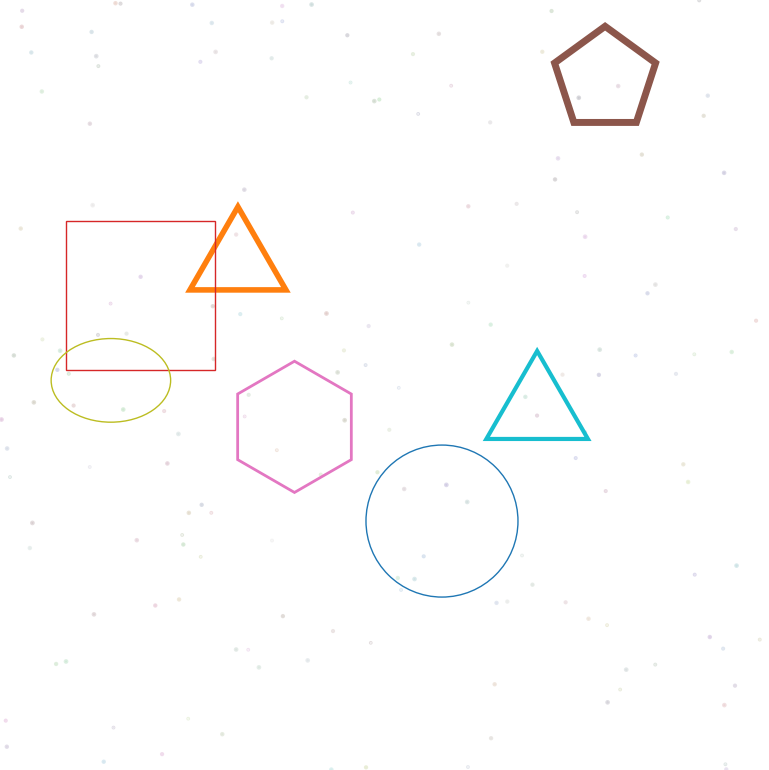[{"shape": "circle", "thickness": 0.5, "radius": 0.49, "center": [0.574, 0.323]}, {"shape": "triangle", "thickness": 2, "radius": 0.36, "center": [0.309, 0.659]}, {"shape": "square", "thickness": 0.5, "radius": 0.48, "center": [0.182, 0.616]}, {"shape": "pentagon", "thickness": 2.5, "radius": 0.35, "center": [0.786, 0.897]}, {"shape": "hexagon", "thickness": 1, "radius": 0.43, "center": [0.382, 0.446]}, {"shape": "oval", "thickness": 0.5, "radius": 0.39, "center": [0.144, 0.506]}, {"shape": "triangle", "thickness": 1.5, "radius": 0.38, "center": [0.698, 0.468]}]